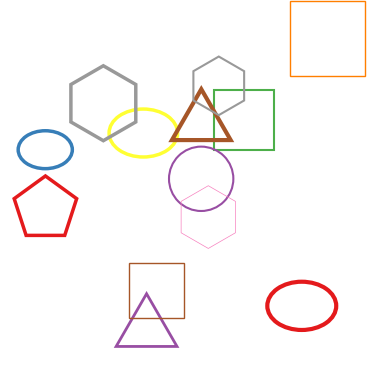[{"shape": "oval", "thickness": 3, "radius": 0.45, "center": [0.784, 0.206]}, {"shape": "pentagon", "thickness": 2.5, "radius": 0.43, "center": [0.118, 0.458]}, {"shape": "oval", "thickness": 2.5, "radius": 0.35, "center": [0.118, 0.611]}, {"shape": "square", "thickness": 1.5, "radius": 0.39, "center": [0.633, 0.689]}, {"shape": "triangle", "thickness": 2, "radius": 0.46, "center": [0.381, 0.146]}, {"shape": "circle", "thickness": 1.5, "radius": 0.42, "center": [0.523, 0.536]}, {"shape": "square", "thickness": 1, "radius": 0.48, "center": [0.85, 0.9]}, {"shape": "oval", "thickness": 2.5, "radius": 0.44, "center": [0.372, 0.655]}, {"shape": "triangle", "thickness": 3, "radius": 0.44, "center": [0.523, 0.68]}, {"shape": "square", "thickness": 1, "radius": 0.35, "center": [0.407, 0.246]}, {"shape": "hexagon", "thickness": 0.5, "radius": 0.41, "center": [0.541, 0.436]}, {"shape": "hexagon", "thickness": 2.5, "radius": 0.49, "center": [0.268, 0.732]}, {"shape": "hexagon", "thickness": 1.5, "radius": 0.38, "center": [0.568, 0.777]}]